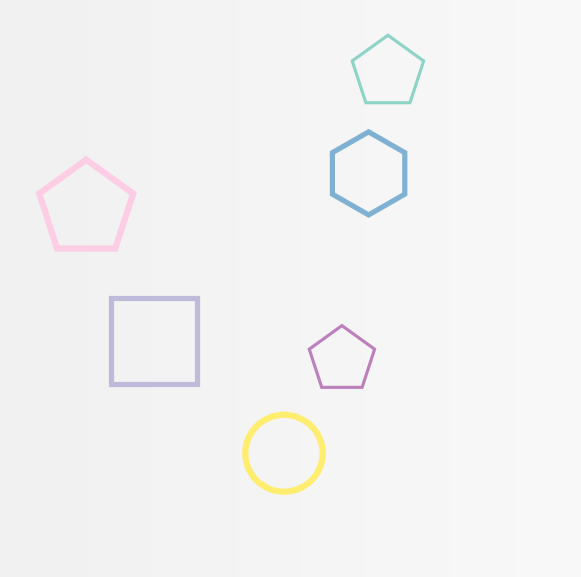[{"shape": "pentagon", "thickness": 1.5, "radius": 0.32, "center": [0.667, 0.874]}, {"shape": "square", "thickness": 2.5, "radius": 0.37, "center": [0.264, 0.409]}, {"shape": "hexagon", "thickness": 2.5, "radius": 0.36, "center": [0.634, 0.699]}, {"shape": "pentagon", "thickness": 3, "radius": 0.43, "center": [0.148, 0.638]}, {"shape": "pentagon", "thickness": 1.5, "radius": 0.3, "center": [0.588, 0.376]}, {"shape": "circle", "thickness": 3, "radius": 0.33, "center": [0.489, 0.214]}]